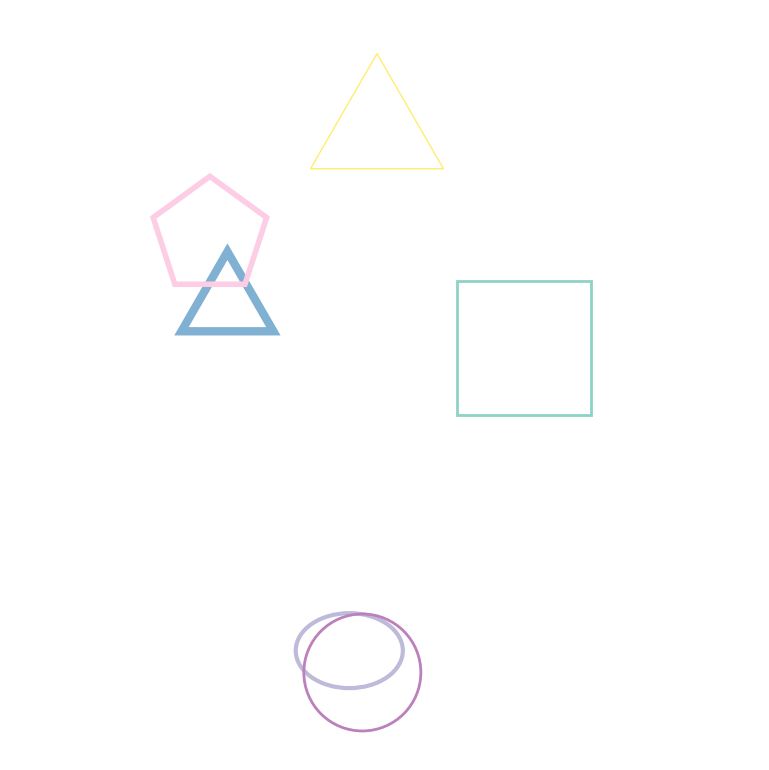[{"shape": "square", "thickness": 1, "radius": 0.43, "center": [0.68, 0.548]}, {"shape": "oval", "thickness": 1.5, "radius": 0.35, "center": [0.454, 0.155]}, {"shape": "triangle", "thickness": 3, "radius": 0.34, "center": [0.295, 0.604]}, {"shape": "pentagon", "thickness": 2, "radius": 0.39, "center": [0.273, 0.694]}, {"shape": "circle", "thickness": 1, "radius": 0.38, "center": [0.471, 0.127]}, {"shape": "triangle", "thickness": 0.5, "radius": 0.5, "center": [0.49, 0.831]}]